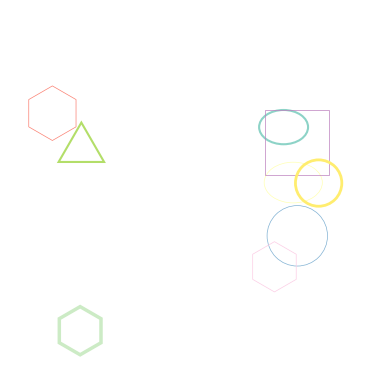[{"shape": "oval", "thickness": 1.5, "radius": 0.32, "center": [0.737, 0.67]}, {"shape": "oval", "thickness": 0.5, "radius": 0.38, "center": [0.762, 0.526]}, {"shape": "hexagon", "thickness": 0.5, "radius": 0.35, "center": [0.136, 0.706]}, {"shape": "circle", "thickness": 0.5, "radius": 0.39, "center": [0.772, 0.387]}, {"shape": "triangle", "thickness": 1.5, "radius": 0.34, "center": [0.211, 0.613]}, {"shape": "hexagon", "thickness": 0.5, "radius": 0.33, "center": [0.713, 0.307]}, {"shape": "square", "thickness": 0.5, "radius": 0.42, "center": [0.772, 0.63]}, {"shape": "hexagon", "thickness": 2.5, "radius": 0.31, "center": [0.208, 0.141]}, {"shape": "circle", "thickness": 2, "radius": 0.3, "center": [0.828, 0.525]}]